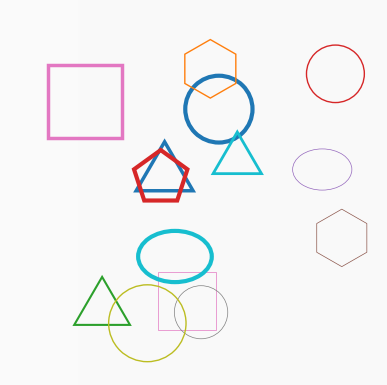[{"shape": "circle", "thickness": 3, "radius": 0.43, "center": [0.565, 0.717]}, {"shape": "triangle", "thickness": 2.5, "radius": 0.42, "center": [0.425, 0.547]}, {"shape": "hexagon", "thickness": 1, "radius": 0.38, "center": [0.543, 0.821]}, {"shape": "triangle", "thickness": 1.5, "radius": 0.42, "center": [0.264, 0.198]}, {"shape": "pentagon", "thickness": 3, "radius": 0.36, "center": [0.415, 0.538]}, {"shape": "circle", "thickness": 1, "radius": 0.37, "center": [0.866, 0.808]}, {"shape": "oval", "thickness": 0.5, "radius": 0.38, "center": [0.832, 0.56]}, {"shape": "hexagon", "thickness": 0.5, "radius": 0.37, "center": [0.882, 0.382]}, {"shape": "square", "thickness": 2.5, "radius": 0.47, "center": [0.219, 0.736]}, {"shape": "square", "thickness": 0.5, "radius": 0.37, "center": [0.483, 0.218]}, {"shape": "circle", "thickness": 0.5, "radius": 0.34, "center": [0.519, 0.189]}, {"shape": "circle", "thickness": 1, "radius": 0.5, "center": [0.38, 0.16]}, {"shape": "oval", "thickness": 3, "radius": 0.48, "center": [0.452, 0.334]}, {"shape": "triangle", "thickness": 2, "radius": 0.36, "center": [0.612, 0.585]}]